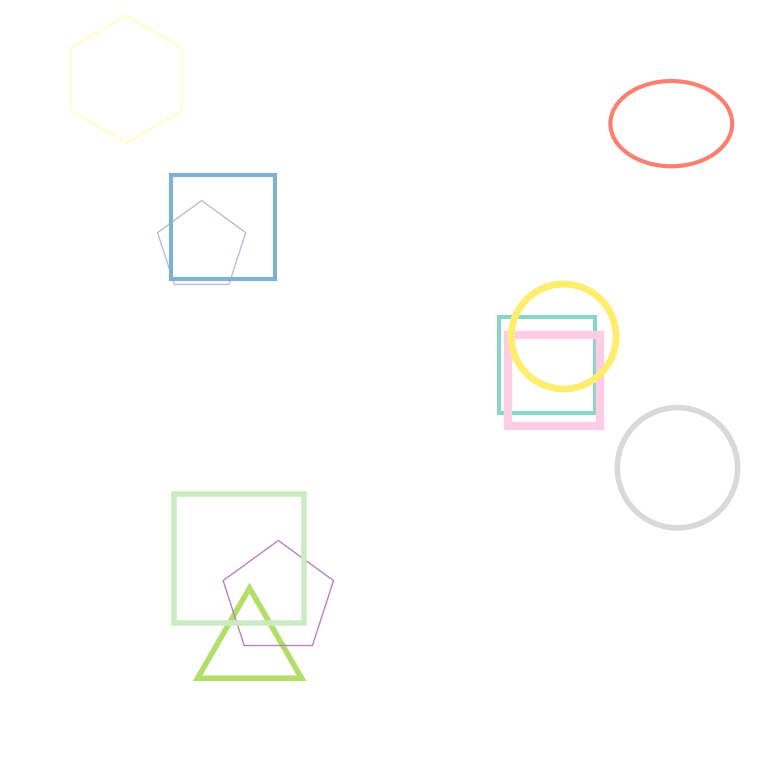[{"shape": "square", "thickness": 1.5, "radius": 0.31, "center": [0.711, 0.526]}, {"shape": "hexagon", "thickness": 0.5, "radius": 0.41, "center": [0.164, 0.897]}, {"shape": "pentagon", "thickness": 0.5, "radius": 0.3, "center": [0.262, 0.679]}, {"shape": "oval", "thickness": 1.5, "radius": 0.4, "center": [0.872, 0.839]}, {"shape": "square", "thickness": 1.5, "radius": 0.34, "center": [0.29, 0.705]}, {"shape": "triangle", "thickness": 2, "radius": 0.39, "center": [0.324, 0.158]}, {"shape": "square", "thickness": 3, "radius": 0.3, "center": [0.72, 0.506]}, {"shape": "circle", "thickness": 2, "radius": 0.39, "center": [0.88, 0.393]}, {"shape": "pentagon", "thickness": 0.5, "radius": 0.38, "center": [0.361, 0.223]}, {"shape": "square", "thickness": 2, "radius": 0.42, "center": [0.31, 0.275]}, {"shape": "circle", "thickness": 2.5, "radius": 0.34, "center": [0.732, 0.563]}]